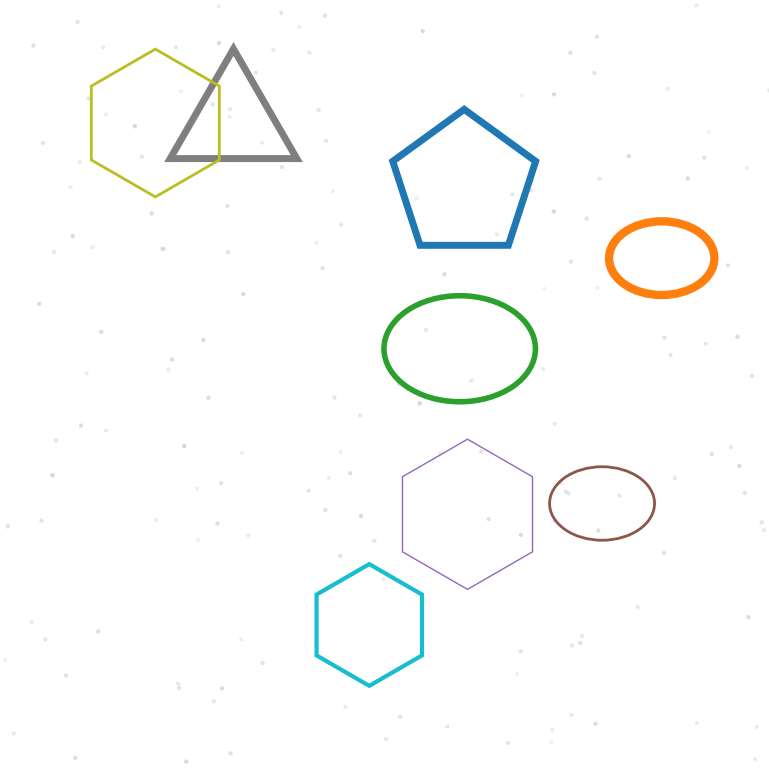[{"shape": "pentagon", "thickness": 2.5, "radius": 0.49, "center": [0.603, 0.76]}, {"shape": "oval", "thickness": 3, "radius": 0.34, "center": [0.859, 0.665]}, {"shape": "oval", "thickness": 2, "radius": 0.49, "center": [0.597, 0.547]}, {"shape": "hexagon", "thickness": 0.5, "radius": 0.49, "center": [0.607, 0.332]}, {"shape": "oval", "thickness": 1, "radius": 0.34, "center": [0.782, 0.346]}, {"shape": "triangle", "thickness": 2.5, "radius": 0.47, "center": [0.303, 0.842]}, {"shape": "hexagon", "thickness": 1, "radius": 0.48, "center": [0.202, 0.84]}, {"shape": "hexagon", "thickness": 1.5, "radius": 0.4, "center": [0.48, 0.188]}]